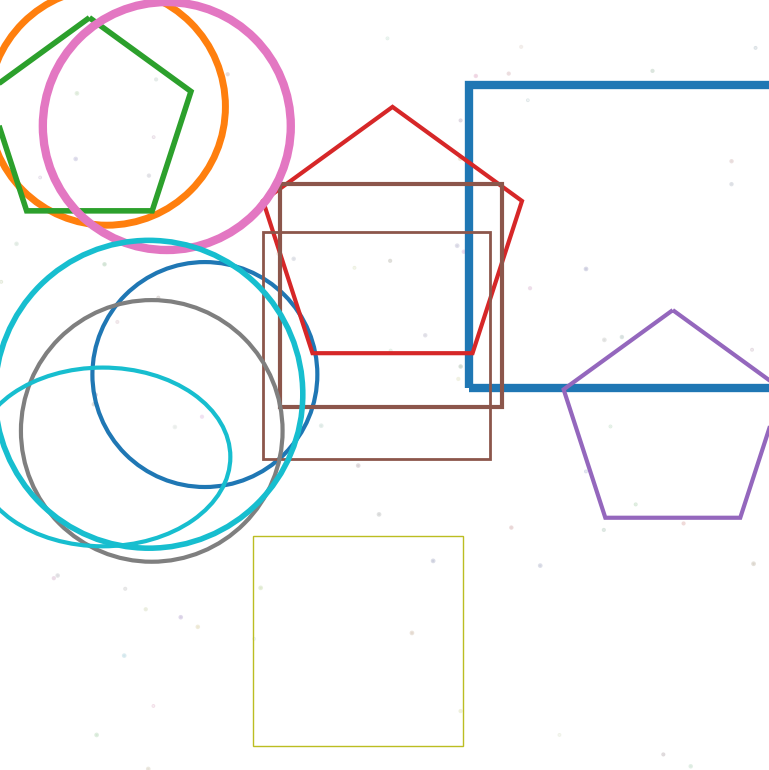[{"shape": "square", "thickness": 3, "radius": 0.98, "center": [0.806, 0.693]}, {"shape": "circle", "thickness": 1.5, "radius": 0.73, "center": [0.266, 0.514]}, {"shape": "circle", "thickness": 2.5, "radius": 0.77, "center": [0.139, 0.862]}, {"shape": "pentagon", "thickness": 2, "radius": 0.69, "center": [0.116, 0.838]}, {"shape": "pentagon", "thickness": 1.5, "radius": 0.88, "center": [0.51, 0.684]}, {"shape": "pentagon", "thickness": 1.5, "radius": 0.75, "center": [0.874, 0.448]}, {"shape": "square", "thickness": 1, "radius": 0.74, "center": [0.489, 0.552]}, {"shape": "square", "thickness": 1.5, "radius": 0.72, "center": [0.508, 0.616]}, {"shape": "circle", "thickness": 3, "radius": 0.81, "center": [0.217, 0.836]}, {"shape": "circle", "thickness": 1.5, "radius": 0.85, "center": [0.197, 0.44]}, {"shape": "square", "thickness": 0.5, "radius": 0.68, "center": [0.465, 0.168]}, {"shape": "oval", "thickness": 1.5, "radius": 0.83, "center": [0.133, 0.407]}, {"shape": "circle", "thickness": 2, "radius": 1.0, "center": [0.193, 0.488]}]